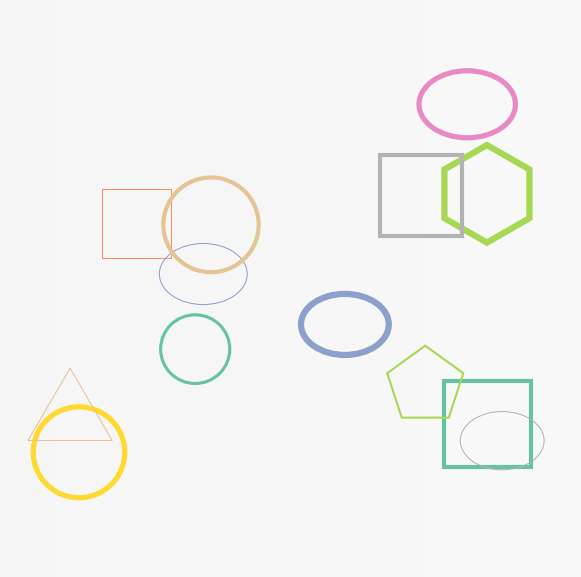[{"shape": "circle", "thickness": 1.5, "radius": 0.3, "center": [0.336, 0.395]}, {"shape": "square", "thickness": 2, "radius": 0.37, "center": [0.839, 0.265]}, {"shape": "square", "thickness": 0.5, "radius": 0.3, "center": [0.234, 0.612]}, {"shape": "oval", "thickness": 3, "radius": 0.38, "center": [0.593, 0.437]}, {"shape": "oval", "thickness": 0.5, "radius": 0.38, "center": [0.35, 0.525]}, {"shape": "oval", "thickness": 2.5, "radius": 0.41, "center": [0.804, 0.819]}, {"shape": "pentagon", "thickness": 1, "radius": 0.34, "center": [0.732, 0.332]}, {"shape": "hexagon", "thickness": 3, "radius": 0.42, "center": [0.838, 0.664]}, {"shape": "circle", "thickness": 2.5, "radius": 0.39, "center": [0.136, 0.216]}, {"shape": "triangle", "thickness": 0.5, "radius": 0.42, "center": [0.121, 0.278]}, {"shape": "circle", "thickness": 2, "radius": 0.41, "center": [0.363, 0.61]}, {"shape": "square", "thickness": 2, "radius": 0.35, "center": [0.724, 0.661]}, {"shape": "oval", "thickness": 0.5, "radius": 0.36, "center": [0.864, 0.236]}]